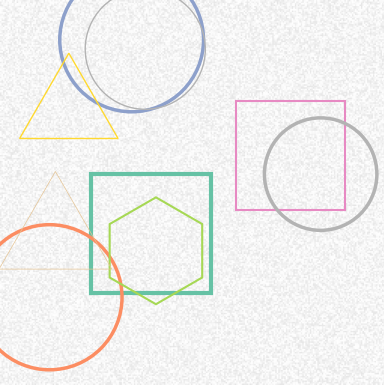[{"shape": "square", "thickness": 3, "radius": 0.78, "center": [0.393, 0.394]}, {"shape": "circle", "thickness": 2.5, "radius": 0.94, "center": [0.129, 0.228]}, {"shape": "circle", "thickness": 2.5, "radius": 0.93, "center": [0.342, 0.896]}, {"shape": "square", "thickness": 1.5, "radius": 0.71, "center": [0.755, 0.596]}, {"shape": "hexagon", "thickness": 1.5, "radius": 0.69, "center": [0.405, 0.349]}, {"shape": "triangle", "thickness": 1, "radius": 0.74, "center": [0.179, 0.714]}, {"shape": "triangle", "thickness": 0.5, "radius": 0.85, "center": [0.144, 0.386]}, {"shape": "circle", "thickness": 2.5, "radius": 0.73, "center": [0.833, 0.548]}, {"shape": "circle", "thickness": 1, "radius": 0.78, "center": [0.377, 0.872]}]